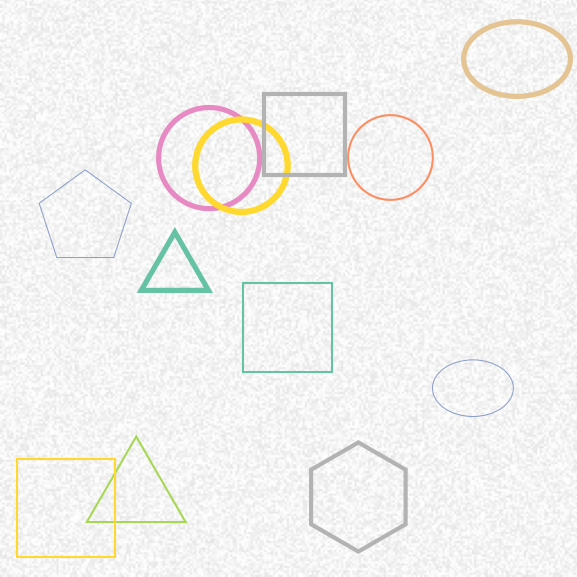[{"shape": "triangle", "thickness": 2.5, "radius": 0.34, "center": [0.303, 0.53]}, {"shape": "square", "thickness": 1, "radius": 0.38, "center": [0.498, 0.432]}, {"shape": "circle", "thickness": 1, "radius": 0.37, "center": [0.676, 0.726]}, {"shape": "oval", "thickness": 0.5, "radius": 0.35, "center": [0.819, 0.327]}, {"shape": "pentagon", "thickness": 0.5, "radius": 0.42, "center": [0.148, 0.621]}, {"shape": "circle", "thickness": 2.5, "radius": 0.44, "center": [0.362, 0.725]}, {"shape": "triangle", "thickness": 1, "radius": 0.49, "center": [0.236, 0.145]}, {"shape": "circle", "thickness": 3, "radius": 0.4, "center": [0.418, 0.712]}, {"shape": "square", "thickness": 1, "radius": 0.43, "center": [0.114, 0.12]}, {"shape": "oval", "thickness": 2.5, "radius": 0.46, "center": [0.895, 0.897]}, {"shape": "square", "thickness": 2, "radius": 0.35, "center": [0.527, 0.766]}, {"shape": "hexagon", "thickness": 2, "radius": 0.47, "center": [0.621, 0.139]}]